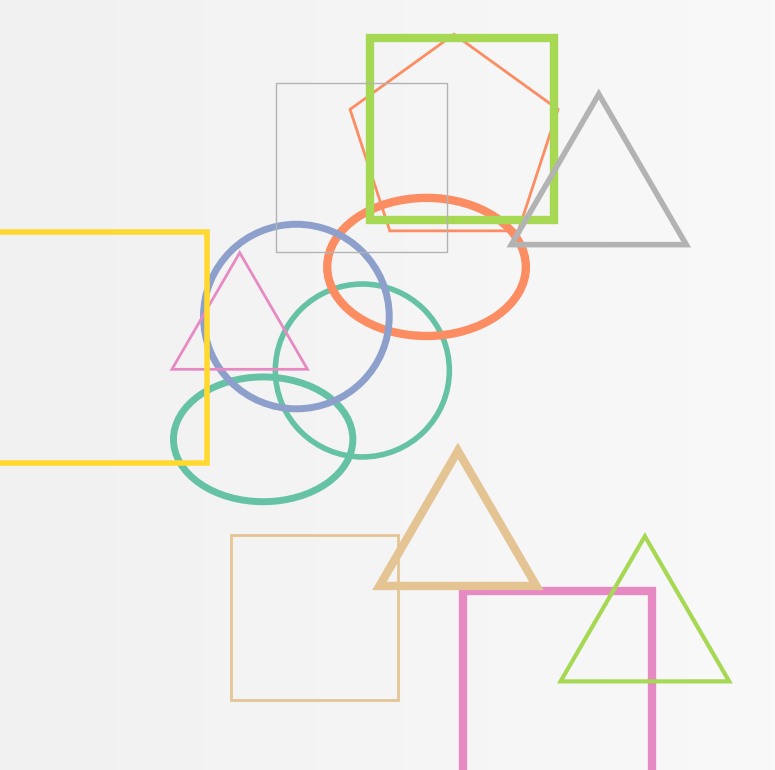[{"shape": "oval", "thickness": 2.5, "radius": 0.58, "center": [0.34, 0.429]}, {"shape": "circle", "thickness": 2, "radius": 0.56, "center": [0.468, 0.519]}, {"shape": "oval", "thickness": 3, "radius": 0.64, "center": [0.55, 0.653]}, {"shape": "pentagon", "thickness": 1, "radius": 0.71, "center": [0.586, 0.814]}, {"shape": "circle", "thickness": 2.5, "radius": 0.6, "center": [0.382, 0.589]}, {"shape": "square", "thickness": 3, "radius": 0.61, "center": [0.719, 0.11]}, {"shape": "triangle", "thickness": 1, "radius": 0.5, "center": [0.309, 0.571]}, {"shape": "square", "thickness": 3, "radius": 0.59, "center": [0.596, 0.833]}, {"shape": "triangle", "thickness": 1.5, "radius": 0.63, "center": [0.832, 0.178]}, {"shape": "square", "thickness": 2, "radius": 0.75, "center": [0.117, 0.549]}, {"shape": "square", "thickness": 1, "radius": 0.54, "center": [0.406, 0.198]}, {"shape": "triangle", "thickness": 3, "radius": 0.58, "center": [0.591, 0.298]}, {"shape": "triangle", "thickness": 2, "radius": 0.65, "center": [0.773, 0.747]}, {"shape": "square", "thickness": 0.5, "radius": 0.55, "center": [0.467, 0.782]}]